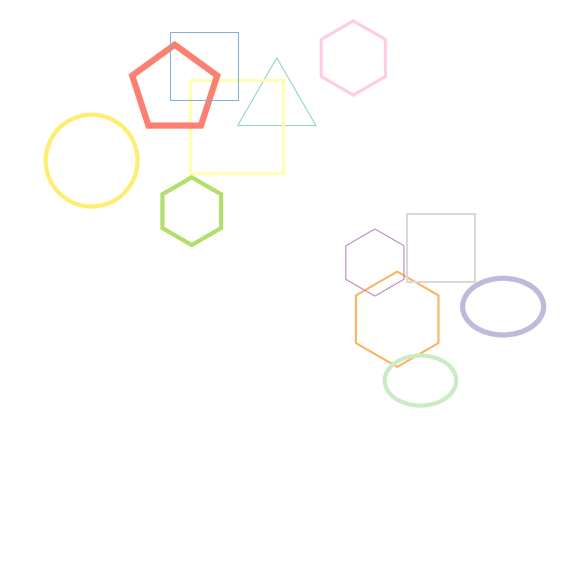[{"shape": "triangle", "thickness": 0.5, "radius": 0.39, "center": [0.479, 0.821]}, {"shape": "square", "thickness": 1.5, "radius": 0.4, "center": [0.41, 0.78]}, {"shape": "oval", "thickness": 2.5, "radius": 0.35, "center": [0.871, 0.468]}, {"shape": "pentagon", "thickness": 3, "radius": 0.39, "center": [0.303, 0.844]}, {"shape": "square", "thickness": 0.5, "radius": 0.3, "center": [0.353, 0.885]}, {"shape": "hexagon", "thickness": 1, "radius": 0.41, "center": [0.688, 0.446]}, {"shape": "hexagon", "thickness": 2, "radius": 0.29, "center": [0.332, 0.633]}, {"shape": "hexagon", "thickness": 1.5, "radius": 0.32, "center": [0.612, 0.899]}, {"shape": "square", "thickness": 1, "radius": 0.29, "center": [0.764, 0.57]}, {"shape": "hexagon", "thickness": 0.5, "radius": 0.29, "center": [0.649, 0.545]}, {"shape": "oval", "thickness": 2, "radius": 0.31, "center": [0.728, 0.34]}, {"shape": "circle", "thickness": 2, "radius": 0.4, "center": [0.159, 0.721]}]